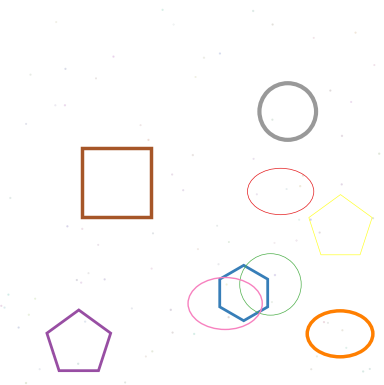[{"shape": "oval", "thickness": 0.5, "radius": 0.43, "center": [0.729, 0.503]}, {"shape": "hexagon", "thickness": 2, "radius": 0.36, "center": [0.633, 0.239]}, {"shape": "circle", "thickness": 0.5, "radius": 0.4, "center": [0.703, 0.261]}, {"shape": "pentagon", "thickness": 2, "radius": 0.44, "center": [0.205, 0.108]}, {"shape": "oval", "thickness": 2.5, "radius": 0.43, "center": [0.883, 0.133]}, {"shape": "pentagon", "thickness": 0.5, "radius": 0.43, "center": [0.884, 0.408]}, {"shape": "square", "thickness": 2.5, "radius": 0.45, "center": [0.304, 0.527]}, {"shape": "oval", "thickness": 1, "radius": 0.48, "center": [0.585, 0.212]}, {"shape": "circle", "thickness": 3, "radius": 0.37, "center": [0.747, 0.71]}]